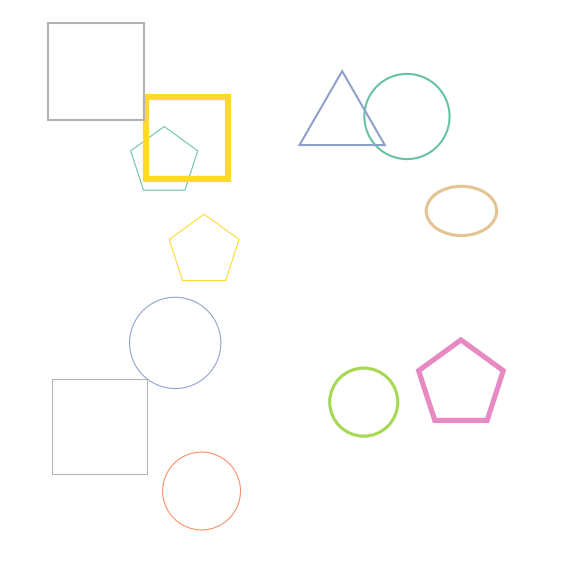[{"shape": "pentagon", "thickness": 0.5, "radius": 0.31, "center": [0.284, 0.719]}, {"shape": "circle", "thickness": 1, "radius": 0.37, "center": [0.705, 0.797]}, {"shape": "circle", "thickness": 0.5, "radius": 0.34, "center": [0.349, 0.149]}, {"shape": "circle", "thickness": 0.5, "radius": 0.4, "center": [0.303, 0.405]}, {"shape": "triangle", "thickness": 1, "radius": 0.43, "center": [0.592, 0.791]}, {"shape": "pentagon", "thickness": 2.5, "radius": 0.39, "center": [0.798, 0.333]}, {"shape": "circle", "thickness": 1.5, "radius": 0.29, "center": [0.63, 0.303]}, {"shape": "pentagon", "thickness": 0.5, "radius": 0.32, "center": [0.353, 0.565]}, {"shape": "square", "thickness": 3, "radius": 0.36, "center": [0.324, 0.761]}, {"shape": "oval", "thickness": 1.5, "radius": 0.3, "center": [0.799, 0.634]}, {"shape": "square", "thickness": 0.5, "radius": 0.41, "center": [0.172, 0.26]}, {"shape": "square", "thickness": 1, "radius": 0.42, "center": [0.166, 0.875]}]